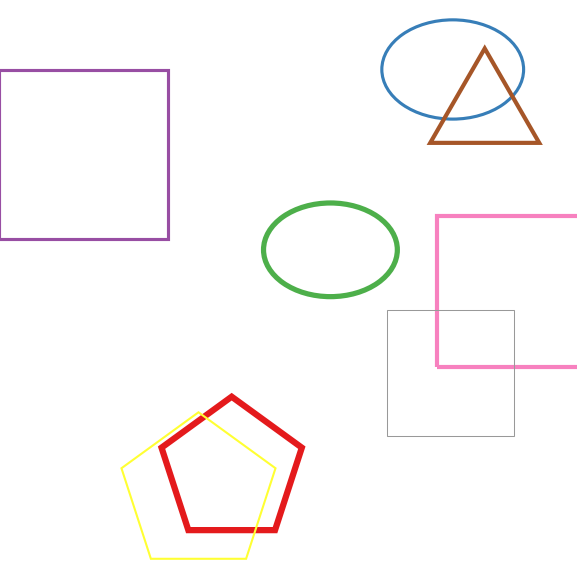[{"shape": "pentagon", "thickness": 3, "radius": 0.64, "center": [0.401, 0.184]}, {"shape": "oval", "thickness": 1.5, "radius": 0.61, "center": [0.784, 0.879]}, {"shape": "oval", "thickness": 2.5, "radius": 0.58, "center": [0.572, 0.567]}, {"shape": "square", "thickness": 1.5, "radius": 0.73, "center": [0.145, 0.732]}, {"shape": "pentagon", "thickness": 1, "radius": 0.7, "center": [0.344, 0.145]}, {"shape": "triangle", "thickness": 2, "radius": 0.54, "center": [0.839, 0.806]}, {"shape": "square", "thickness": 2, "radius": 0.65, "center": [0.888, 0.495]}, {"shape": "square", "thickness": 0.5, "radius": 0.55, "center": [0.78, 0.354]}]